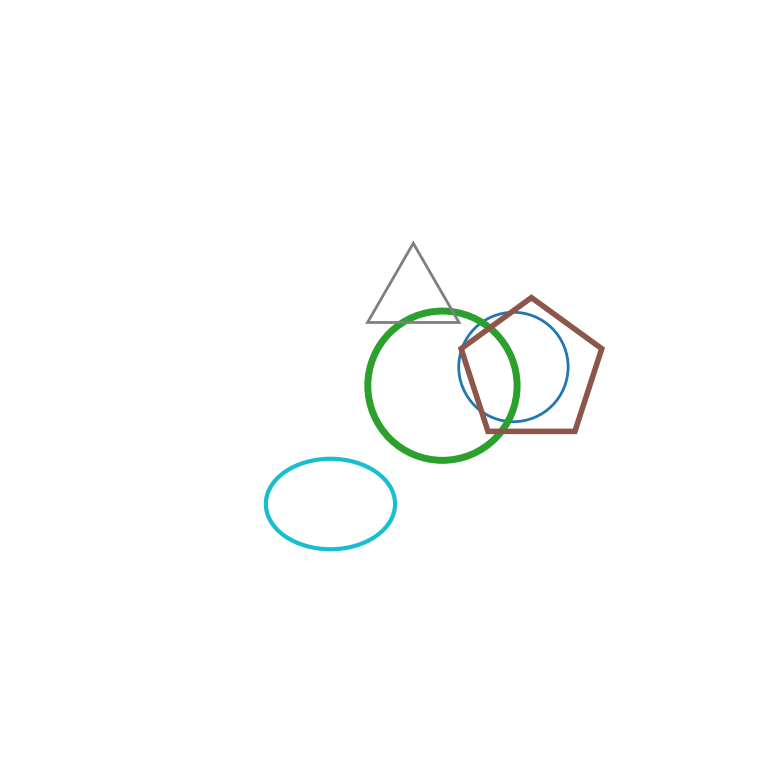[{"shape": "circle", "thickness": 1, "radius": 0.36, "center": [0.667, 0.523]}, {"shape": "circle", "thickness": 2.5, "radius": 0.48, "center": [0.575, 0.499]}, {"shape": "pentagon", "thickness": 2, "radius": 0.48, "center": [0.69, 0.517]}, {"shape": "triangle", "thickness": 1, "radius": 0.34, "center": [0.537, 0.615]}, {"shape": "oval", "thickness": 1.5, "radius": 0.42, "center": [0.429, 0.345]}]